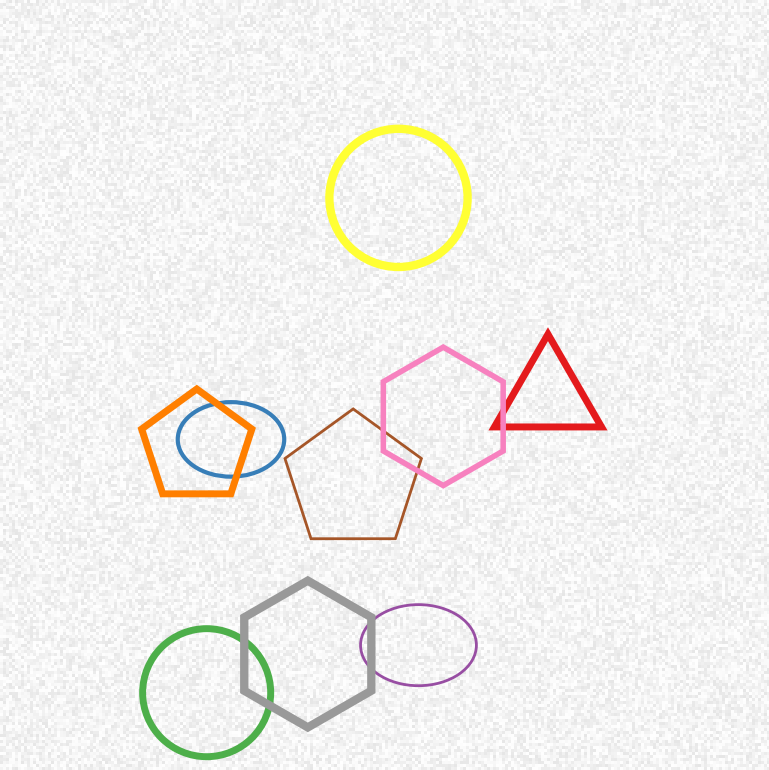[{"shape": "triangle", "thickness": 2.5, "radius": 0.4, "center": [0.712, 0.486]}, {"shape": "oval", "thickness": 1.5, "radius": 0.35, "center": [0.3, 0.429]}, {"shape": "circle", "thickness": 2.5, "radius": 0.42, "center": [0.268, 0.1]}, {"shape": "oval", "thickness": 1, "radius": 0.38, "center": [0.543, 0.162]}, {"shape": "pentagon", "thickness": 2.5, "radius": 0.38, "center": [0.256, 0.42]}, {"shape": "circle", "thickness": 3, "radius": 0.45, "center": [0.518, 0.743]}, {"shape": "pentagon", "thickness": 1, "radius": 0.47, "center": [0.459, 0.376]}, {"shape": "hexagon", "thickness": 2, "radius": 0.45, "center": [0.576, 0.459]}, {"shape": "hexagon", "thickness": 3, "radius": 0.48, "center": [0.4, 0.151]}]